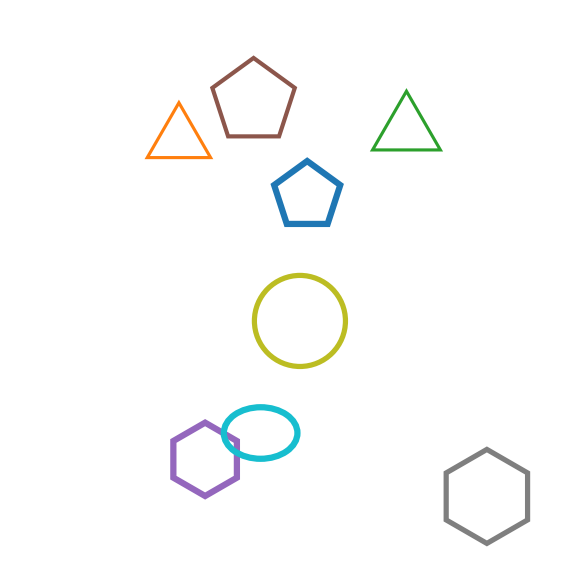[{"shape": "pentagon", "thickness": 3, "radius": 0.3, "center": [0.532, 0.66]}, {"shape": "triangle", "thickness": 1.5, "radius": 0.32, "center": [0.31, 0.758]}, {"shape": "triangle", "thickness": 1.5, "radius": 0.34, "center": [0.704, 0.773]}, {"shape": "hexagon", "thickness": 3, "radius": 0.32, "center": [0.355, 0.204]}, {"shape": "pentagon", "thickness": 2, "radius": 0.38, "center": [0.439, 0.824]}, {"shape": "hexagon", "thickness": 2.5, "radius": 0.41, "center": [0.843, 0.14]}, {"shape": "circle", "thickness": 2.5, "radius": 0.39, "center": [0.519, 0.443]}, {"shape": "oval", "thickness": 3, "radius": 0.32, "center": [0.451, 0.249]}]